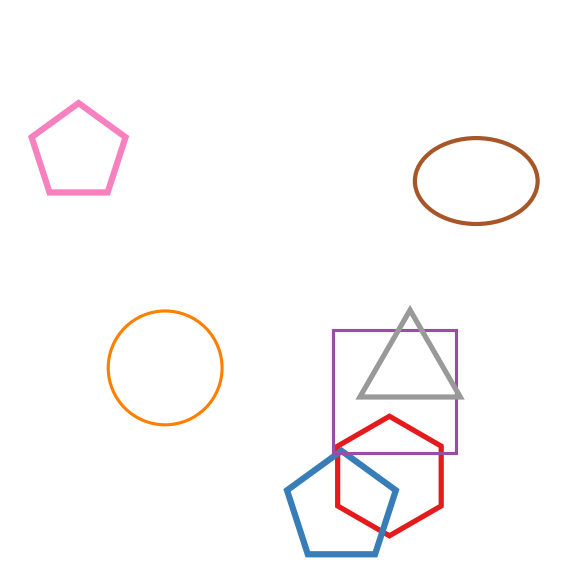[{"shape": "hexagon", "thickness": 2.5, "radius": 0.52, "center": [0.674, 0.175]}, {"shape": "pentagon", "thickness": 3, "radius": 0.5, "center": [0.591, 0.119]}, {"shape": "square", "thickness": 1.5, "radius": 0.53, "center": [0.684, 0.322]}, {"shape": "circle", "thickness": 1.5, "radius": 0.49, "center": [0.286, 0.362]}, {"shape": "oval", "thickness": 2, "radius": 0.53, "center": [0.825, 0.686]}, {"shape": "pentagon", "thickness": 3, "radius": 0.43, "center": [0.136, 0.735]}, {"shape": "triangle", "thickness": 2.5, "radius": 0.5, "center": [0.71, 0.362]}]